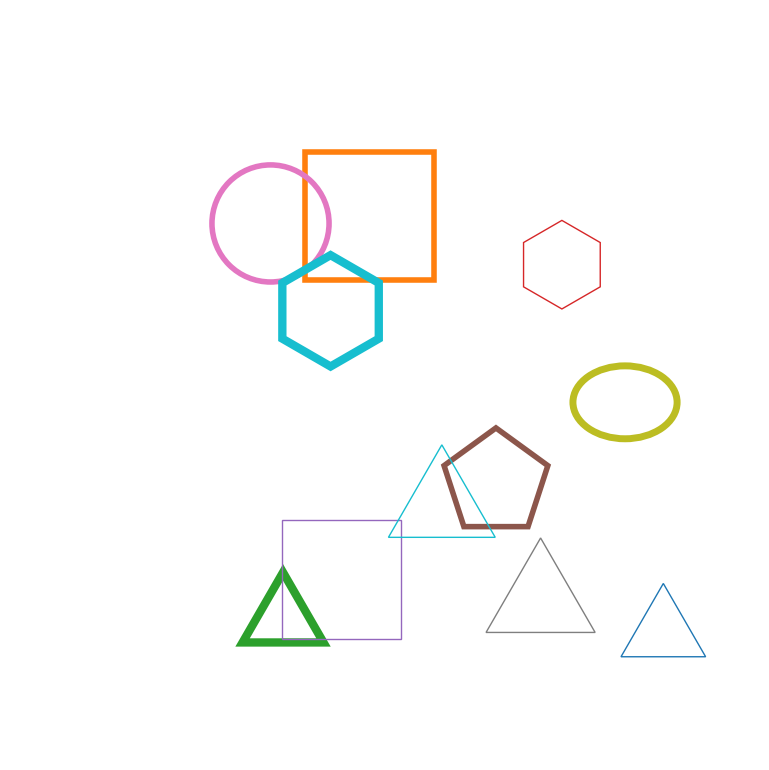[{"shape": "triangle", "thickness": 0.5, "radius": 0.32, "center": [0.861, 0.179]}, {"shape": "square", "thickness": 2, "radius": 0.42, "center": [0.48, 0.719]}, {"shape": "triangle", "thickness": 3, "radius": 0.3, "center": [0.368, 0.196]}, {"shape": "hexagon", "thickness": 0.5, "radius": 0.29, "center": [0.73, 0.656]}, {"shape": "square", "thickness": 0.5, "radius": 0.39, "center": [0.443, 0.248]}, {"shape": "pentagon", "thickness": 2, "radius": 0.35, "center": [0.644, 0.373]}, {"shape": "circle", "thickness": 2, "radius": 0.38, "center": [0.351, 0.71]}, {"shape": "triangle", "thickness": 0.5, "radius": 0.41, "center": [0.702, 0.22]}, {"shape": "oval", "thickness": 2.5, "radius": 0.34, "center": [0.812, 0.478]}, {"shape": "triangle", "thickness": 0.5, "radius": 0.4, "center": [0.574, 0.342]}, {"shape": "hexagon", "thickness": 3, "radius": 0.36, "center": [0.429, 0.596]}]